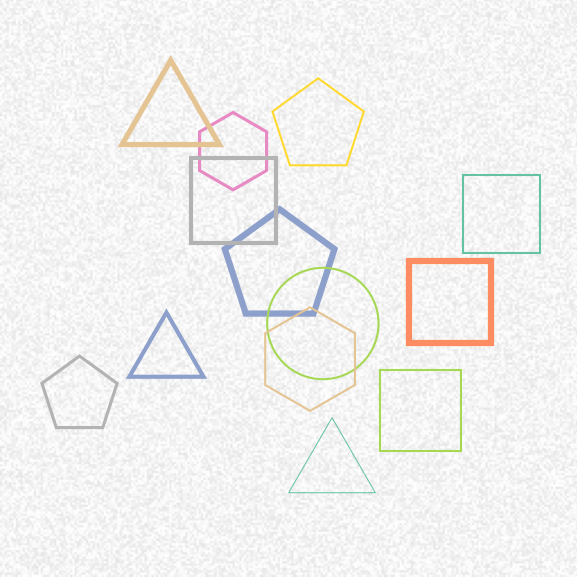[{"shape": "square", "thickness": 1, "radius": 0.34, "center": [0.869, 0.629]}, {"shape": "triangle", "thickness": 0.5, "radius": 0.43, "center": [0.575, 0.189]}, {"shape": "square", "thickness": 3, "radius": 0.36, "center": [0.779, 0.477]}, {"shape": "pentagon", "thickness": 3, "radius": 0.5, "center": [0.484, 0.537]}, {"shape": "triangle", "thickness": 2, "radius": 0.37, "center": [0.288, 0.384]}, {"shape": "hexagon", "thickness": 1.5, "radius": 0.33, "center": [0.404, 0.737]}, {"shape": "circle", "thickness": 1, "radius": 0.48, "center": [0.559, 0.439]}, {"shape": "square", "thickness": 1, "radius": 0.35, "center": [0.729, 0.289]}, {"shape": "pentagon", "thickness": 1, "radius": 0.42, "center": [0.551, 0.78]}, {"shape": "triangle", "thickness": 2.5, "radius": 0.49, "center": [0.296, 0.797]}, {"shape": "hexagon", "thickness": 1, "radius": 0.45, "center": [0.537, 0.377]}, {"shape": "pentagon", "thickness": 1.5, "radius": 0.34, "center": [0.138, 0.314]}, {"shape": "square", "thickness": 2, "radius": 0.37, "center": [0.404, 0.652]}]